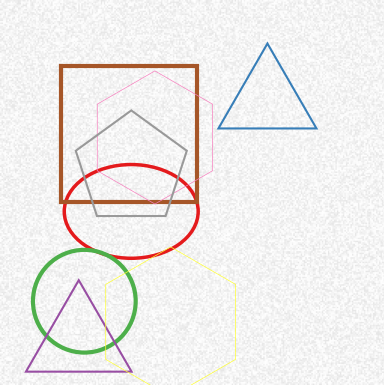[{"shape": "oval", "thickness": 2.5, "radius": 0.87, "center": [0.341, 0.451]}, {"shape": "triangle", "thickness": 1.5, "radius": 0.74, "center": [0.695, 0.74]}, {"shape": "circle", "thickness": 3, "radius": 0.67, "center": [0.219, 0.218]}, {"shape": "triangle", "thickness": 1.5, "radius": 0.79, "center": [0.205, 0.114]}, {"shape": "hexagon", "thickness": 0.5, "radius": 0.97, "center": [0.443, 0.164]}, {"shape": "square", "thickness": 3, "radius": 0.88, "center": [0.335, 0.653]}, {"shape": "hexagon", "thickness": 0.5, "radius": 0.86, "center": [0.402, 0.643]}, {"shape": "pentagon", "thickness": 1.5, "radius": 0.76, "center": [0.341, 0.562]}]